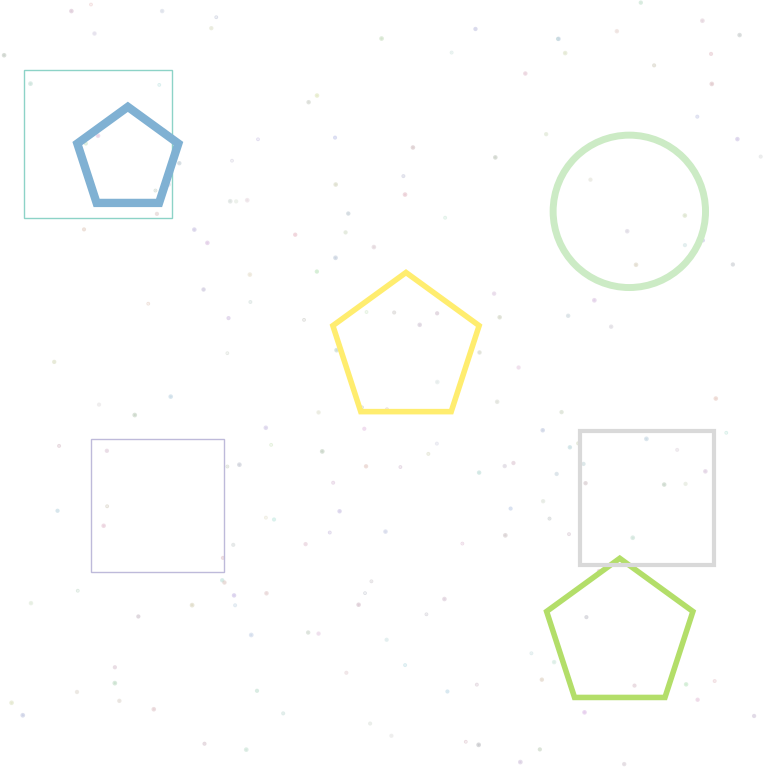[{"shape": "square", "thickness": 0.5, "radius": 0.48, "center": [0.128, 0.813]}, {"shape": "square", "thickness": 0.5, "radius": 0.43, "center": [0.205, 0.343]}, {"shape": "pentagon", "thickness": 3, "radius": 0.34, "center": [0.166, 0.792]}, {"shape": "pentagon", "thickness": 2, "radius": 0.5, "center": [0.805, 0.175]}, {"shape": "square", "thickness": 1.5, "radius": 0.44, "center": [0.84, 0.353]}, {"shape": "circle", "thickness": 2.5, "radius": 0.49, "center": [0.817, 0.726]}, {"shape": "pentagon", "thickness": 2, "radius": 0.5, "center": [0.527, 0.546]}]